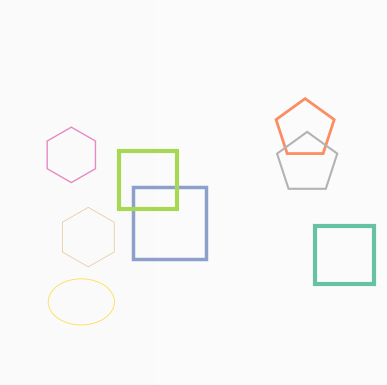[{"shape": "square", "thickness": 3, "radius": 0.38, "center": [0.889, 0.339]}, {"shape": "pentagon", "thickness": 2, "radius": 0.39, "center": [0.787, 0.665]}, {"shape": "square", "thickness": 2.5, "radius": 0.47, "center": [0.437, 0.421]}, {"shape": "hexagon", "thickness": 1, "radius": 0.36, "center": [0.184, 0.598]}, {"shape": "square", "thickness": 3, "radius": 0.37, "center": [0.382, 0.533]}, {"shape": "oval", "thickness": 0.5, "radius": 0.43, "center": [0.21, 0.216]}, {"shape": "hexagon", "thickness": 0.5, "radius": 0.39, "center": [0.228, 0.384]}, {"shape": "pentagon", "thickness": 1.5, "radius": 0.41, "center": [0.793, 0.576]}]